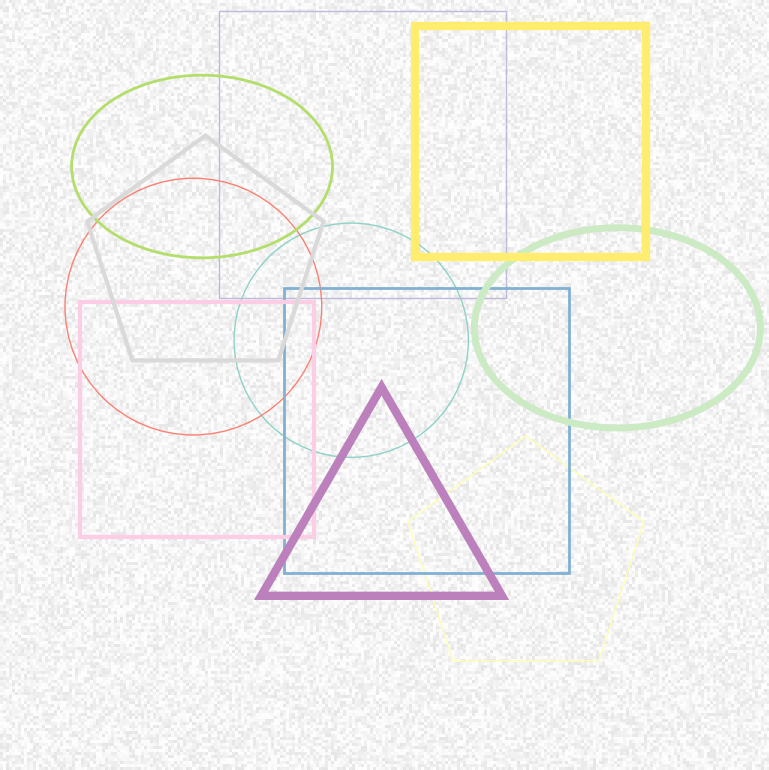[{"shape": "circle", "thickness": 0.5, "radius": 0.76, "center": [0.456, 0.558]}, {"shape": "pentagon", "thickness": 0.5, "radius": 0.81, "center": [0.683, 0.273]}, {"shape": "square", "thickness": 0.5, "radius": 0.93, "center": [0.47, 0.799]}, {"shape": "circle", "thickness": 0.5, "radius": 0.83, "center": [0.251, 0.602]}, {"shape": "square", "thickness": 1, "radius": 0.92, "center": [0.554, 0.441]}, {"shape": "oval", "thickness": 1, "radius": 0.85, "center": [0.262, 0.784]}, {"shape": "square", "thickness": 1.5, "radius": 0.76, "center": [0.256, 0.455]}, {"shape": "pentagon", "thickness": 1.5, "radius": 0.81, "center": [0.267, 0.662]}, {"shape": "triangle", "thickness": 3, "radius": 0.9, "center": [0.496, 0.317]}, {"shape": "oval", "thickness": 2.5, "radius": 0.93, "center": [0.802, 0.574]}, {"shape": "square", "thickness": 3, "radius": 0.75, "center": [0.689, 0.816]}]